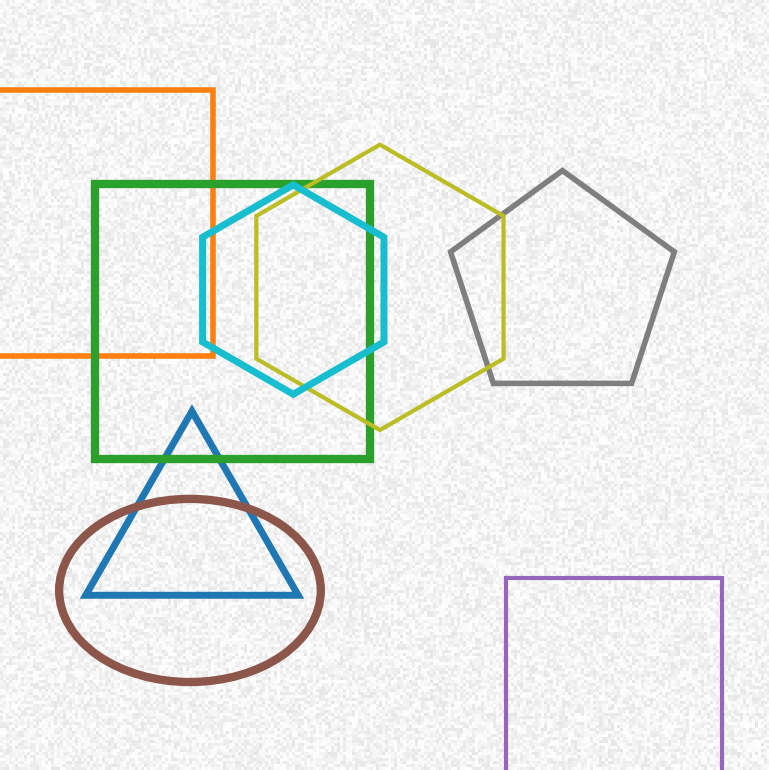[{"shape": "triangle", "thickness": 2.5, "radius": 0.8, "center": [0.249, 0.307]}, {"shape": "square", "thickness": 2, "radius": 0.86, "center": [0.104, 0.71]}, {"shape": "square", "thickness": 3, "radius": 0.89, "center": [0.302, 0.583]}, {"shape": "square", "thickness": 1.5, "radius": 0.7, "center": [0.797, 0.11]}, {"shape": "oval", "thickness": 3, "radius": 0.85, "center": [0.247, 0.233]}, {"shape": "pentagon", "thickness": 2, "radius": 0.76, "center": [0.73, 0.626]}, {"shape": "hexagon", "thickness": 1.5, "radius": 0.93, "center": [0.493, 0.627]}, {"shape": "hexagon", "thickness": 2.5, "radius": 0.68, "center": [0.381, 0.624]}]